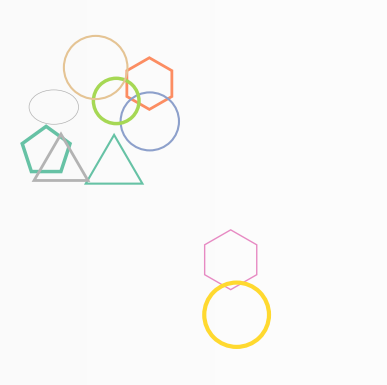[{"shape": "pentagon", "thickness": 2.5, "radius": 0.32, "center": [0.119, 0.607]}, {"shape": "triangle", "thickness": 1.5, "radius": 0.42, "center": [0.294, 0.565]}, {"shape": "hexagon", "thickness": 2, "radius": 0.34, "center": [0.385, 0.783]}, {"shape": "circle", "thickness": 1.5, "radius": 0.38, "center": [0.387, 0.685]}, {"shape": "hexagon", "thickness": 1, "radius": 0.39, "center": [0.595, 0.325]}, {"shape": "circle", "thickness": 2.5, "radius": 0.29, "center": [0.3, 0.738]}, {"shape": "circle", "thickness": 3, "radius": 0.42, "center": [0.611, 0.182]}, {"shape": "circle", "thickness": 1.5, "radius": 0.41, "center": [0.247, 0.825]}, {"shape": "triangle", "thickness": 2, "radius": 0.4, "center": [0.157, 0.571]}, {"shape": "oval", "thickness": 0.5, "radius": 0.32, "center": [0.139, 0.722]}]